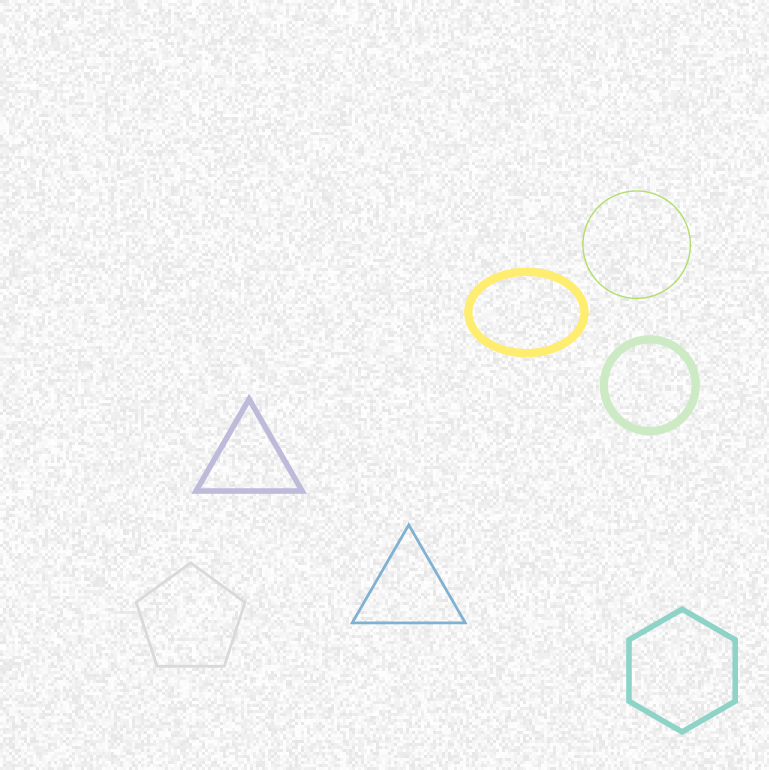[{"shape": "hexagon", "thickness": 2, "radius": 0.4, "center": [0.886, 0.129]}, {"shape": "triangle", "thickness": 2, "radius": 0.4, "center": [0.323, 0.402]}, {"shape": "triangle", "thickness": 1, "radius": 0.42, "center": [0.531, 0.233]}, {"shape": "circle", "thickness": 0.5, "radius": 0.35, "center": [0.827, 0.682]}, {"shape": "pentagon", "thickness": 1, "radius": 0.37, "center": [0.248, 0.195]}, {"shape": "circle", "thickness": 3, "radius": 0.3, "center": [0.844, 0.5]}, {"shape": "oval", "thickness": 3, "radius": 0.38, "center": [0.684, 0.594]}]